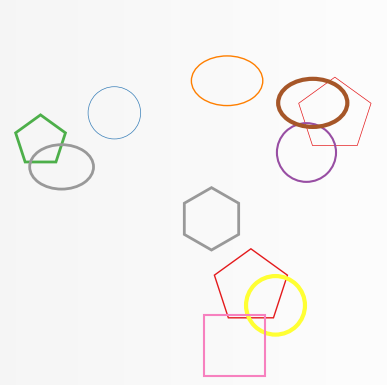[{"shape": "pentagon", "thickness": 0.5, "radius": 0.49, "center": [0.864, 0.701]}, {"shape": "pentagon", "thickness": 1, "radius": 0.5, "center": [0.647, 0.255]}, {"shape": "circle", "thickness": 0.5, "radius": 0.34, "center": [0.295, 0.707]}, {"shape": "pentagon", "thickness": 2, "radius": 0.34, "center": [0.105, 0.634]}, {"shape": "circle", "thickness": 1.5, "radius": 0.38, "center": [0.791, 0.604]}, {"shape": "oval", "thickness": 1, "radius": 0.46, "center": [0.586, 0.79]}, {"shape": "circle", "thickness": 3, "radius": 0.38, "center": [0.711, 0.207]}, {"shape": "oval", "thickness": 3, "radius": 0.45, "center": [0.807, 0.733]}, {"shape": "square", "thickness": 1.5, "radius": 0.4, "center": [0.605, 0.104]}, {"shape": "hexagon", "thickness": 2, "radius": 0.4, "center": [0.546, 0.432]}, {"shape": "oval", "thickness": 2, "radius": 0.41, "center": [0.159, 0.566]}]